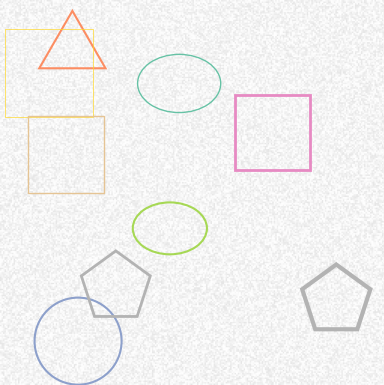[{"shape": "oval", "thickness": 1, "radius": 0.54, "center": [0.465, 0.783]}, {"shape": "triangle", "thickness": 1.5, "radius": 0.5, "center": [0.188, 0.872]}, {"shape": "circle", "thickness": 1.5, "radius": 0.57, "center": [0.203, 0.114]}, {"shape": "square", "thickness": 2, "radius": 0.49, "center": [0.708, 0.655]}, {"shape": "oval", "thickness": 1.5, "radius": 0.48, "center": [0.441, 0.407]}, {"shape": "square", "thickness": 0.5, "radius": 0.57, "center": [0.127, 0.811]}, {"shape": "square", "thickness": 1, "radius": 0.5, "center": [0.172, 0.599]}, {"shape": "pentagon", "thickness": 2, "radius": 0.47, "center": [0.301, 0.254]}, {"shape": "pentagon", "thickness": 3, "radius": 0.46, "center": [0.873, 0.22]}]